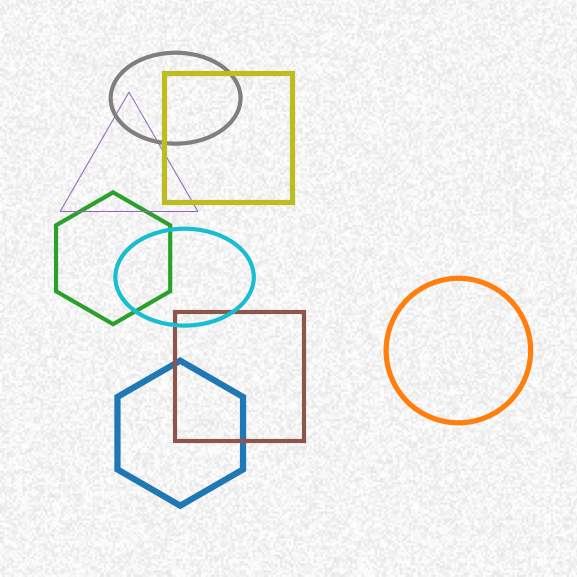[{"shape": "hexagon", "thickness": 3, "radius": 0.63, "center": [0.312, 0.249]}, {"shape": "circle", "thickness": 2.5, "radius": 0.63, "center": [0.794, 0.392]}, {"shape": "hexagon", "thickness": 2, "radius": 0.57, "center": [0.196, 0.552]}, {"shape": "triangle", "thickness": 0.5, "radius": 0.69, "center": [0.223, 0.702]}, {"shape": "square", "thickness": 2, "radius": 0.56, "center": [0.414, 0.348]}, {"shape": "oval", "thickness": 2, "radius": 0.56, "center": [0.304, 0.829]}, {"shape": "square", "thickness": 2.5, "radius": 0.55, "center": [0.395, 0.761]}, {"shape": "oval", "thickness": 2, "radius": 0.6, "center": [0.32, 0.519]}]